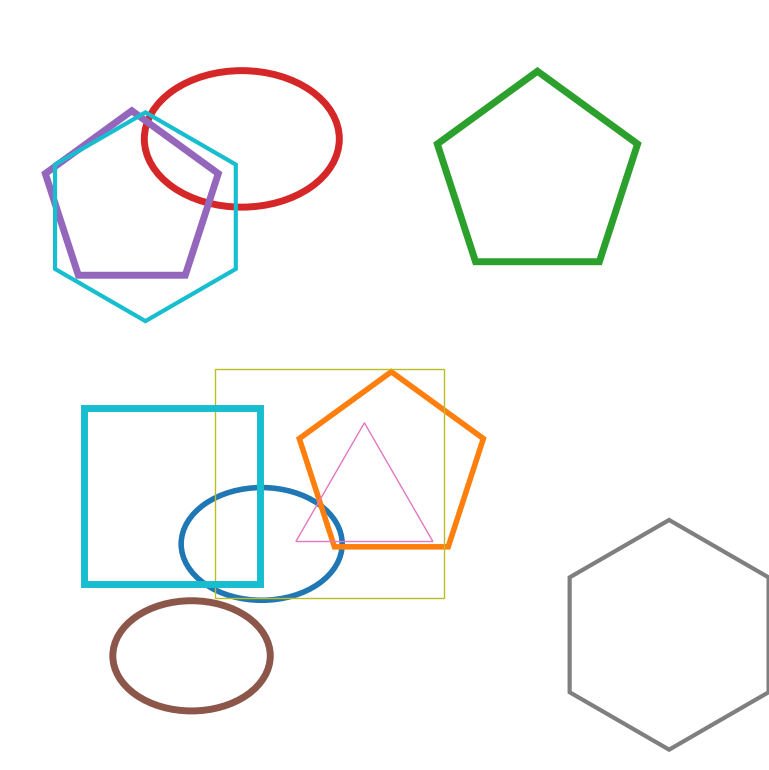[{"shape": "oval", "thickness": 2, "radius": 0.52, "center": [0.34, 0.294]}, {"shape": "pentagon", "thickness": 2, "radius": 0.63, "center": [0.508, 0.392]}, {"shape": "pentagon", "thickness": 2.5, "radius": 0.68, "center": [0.698, 0.771]}, {"shape": "oval", "thickness": 2.5, "radius": 0.63, "center": [0.314, 0.82]}, {"shape": "pentagon", "thickness": 2.5, "radius": 0.59, "center": [0.171, 0.738]}, {"shape": "oval", "thickness": 2.5, "radius": 0.51, "center": [0.249, 0.148]}, {"shape": "triangle", "thickness": 0.5, "radius": 0.51, "center": [0.473, 0.348]}, {"shape": "hexagon", "thickness": 1.5, "radius": 0.75, "center": [0.869, 0.176]}, {"shape": "square", "thickness": 0.5, "radius": 0.74, "center": [0.428, 0.372]}, {"shape": "hexagon", "thickness": 1.5, "radius": 0.68, "center": [0.189, 0.719]}, {"shape": "square", "thickness": 2.5, "radius": 0.57, "center": [0.223, 0.356]}]